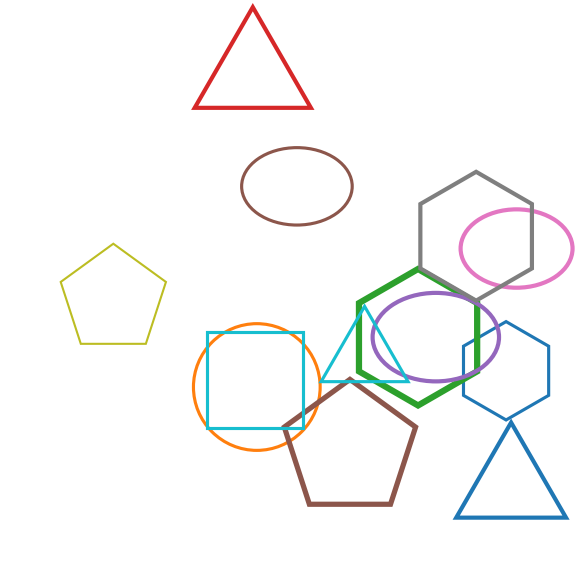[{"shape": "triangle", "thickness": 2, "radius": 0.55, "center": [0.885, 0.158]}, {"shape": "hexagon", "thickness": 1.5, "radius": 0.43, "center": [0.876, 0.357]}, {"shape": "circle", "thickness": 1.5, "radius": 0.55, "center": [0.445, 0.329]}, {"shape": "hexagon", "thickness": 3, "radius": 0.59, "center": [0.724, 0.415]}, {"shape": "triangle", "thickness": 2, "radius": 0.58, "center": [0.438, 0.871]}, {"shape": "oval", "thickness": 2, "radius": 0.55, "center": [0.755, 0.415]}, {"shape": "pentagon", "thickness": 2.5, "radius": 0.6, "center": [0.606, 0.223]}, {"shape": "oval", "thickness": 1.5, "radius": 0.48, "center": [0.514, 0.676]}, {"shape": "oval", "thickness": 2, "radius": 0.48, "center": [0.895, 0.569]}, {"shape": "hexagon", "thickness": 2, "radius": 0.56, "center": [0.824, 0.59]}, {"shape": "pentagon", "thickness": 1, "radius": 0.48, "center": [0.196, 0.481]}, {"shape": "triangle", "thickness": 1.5, "radius": 0.43, "center": [0.631, 0.382]}, {"shape": "square", "thickness": 1.5, "radius": 0.41, "center": [0.442, 0.341]}]